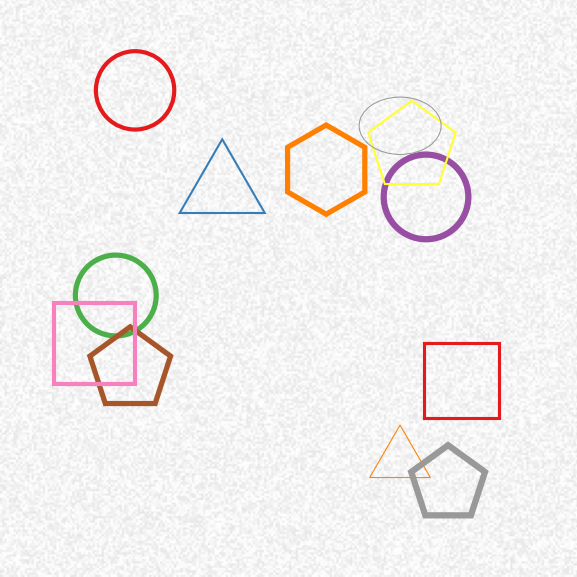[{"shape": "circle", "thickness": 2, "radius": 0.34, "center": [0.234, 0.843]}, {"shape": "square", "thickness": 1.5, "radius": 0.33, "center": [0.799, 0.34]}, {"shape": "triangle", "thickness": 1, "radius": 0.43, "center": [0.385, 0.673]}, {"shape": "circle", "thickness": 2.5, "radius": 0.35, "center": [0.2, 0.487]}, {"shape": "circle", "thickness": 3, "radius": 0.37, "center": [0.738, 0.658]}, {"shape": "hexagon", "thickness": 2.5, "radius": 0.39, "center": [0.565, 0.705]}, {"shape": "triangle", "thickness": 0.5, "radius": 0.3, "center": [0.693, 0.202]}, {"shape": "pentagon", "thickness": 1, "radius": 0.4, "center": [0.713, 0.745]}, {"shape": "pentagon", "thickness": 2.5, "radius": 0.37, "center": [0.226, 0.36]}, {"shape": "square", "thickness": 2, "radius": 0.35, "center": [0.164, 0.404]}, {"shape": "oval", "thickness": 0.5, "radius": 0.35, "center": [0.693, 0.781]}, {"shape": "pentagon", "thickness": 3, "radius": 0.34, "center": [0.776, 0.161]}]